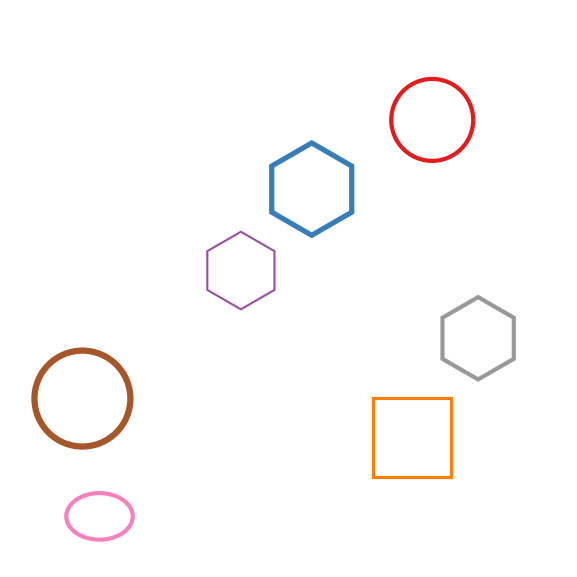[{"shape": "circle", "thickness": 2, "radius": 0.35, "center": [0.748, 0.792]}, {"shape": "hexagon", "thickness": 2.5, "radius": 0.4, "center": [0.54, 0.672]}, {"shape": "hexagon", "thickness": 1, "radius": 0.34, "center": [0.417, 0.531]}, {"shape": "square", "thickness": 1.5, "radius": 0.34, "center": [0.713, 0.241]}, {"shape": "circle", "thickness": 3, "radius": 0.42, "center": [0.143, 0.309]}, {"shape": "oval", "thickness": 2, "radius": 0.29, "center": [0.172, 0.105]}, {"shape": "hexagon", "thickness": 2, "radius": 0.36, "center": [0.828, 0.413]}]